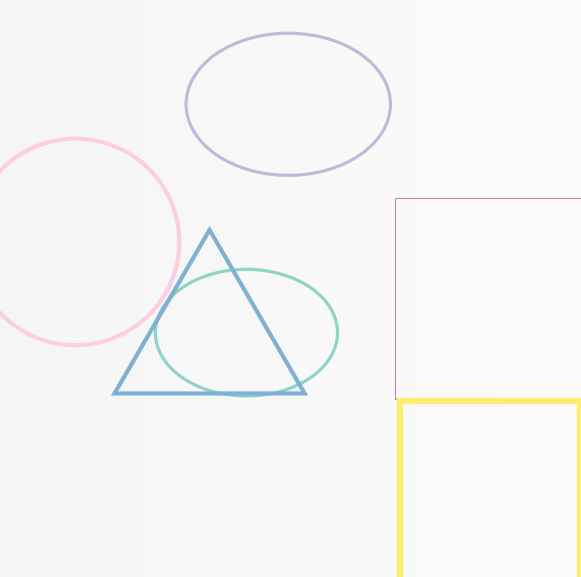[{"shape": "oval", "thickness": 1.5, "radius": 0.78, "center": [0.424, 0.423]}, {"shape": "oval", "thickness": 1.5, "radius": 0.88, "center": [0.496, 0.819]}, {"shape": "triangle", "thickness": 2, "radius": 0.94, "center": [0.361, 0.412]}, {"shape": "circle", "thickness": 2, "radius": 0.89, "center": [0.13, 0.58]}, {"shape": "square", "thickness": 0.5, "radius": 0.87, "center": [0.853, 0.482]}, {"shape": "square", "thickness": 3, "radius": 0.77, "center": [0.843, 0.151]}]